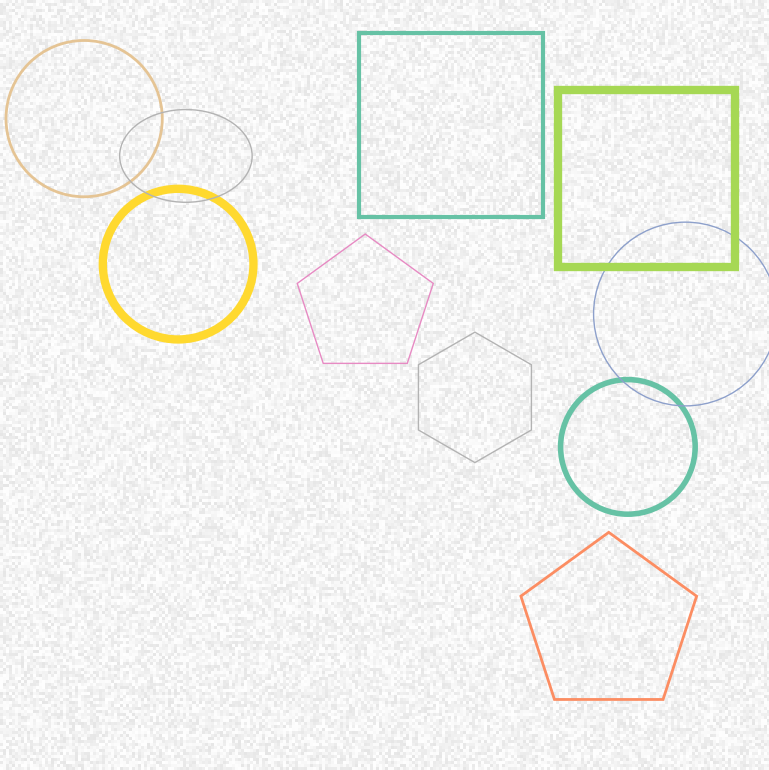[{"shape": "square", "thickness": 1.5, "radius": 0.6, "center": [0.586, 0.837]}, {"shape": "circle", "thickness": 2, "radius": 0.44, "center": [0.815, 0.42]}, {"shape": "pentagon", "thickness": 1, "radius": 0.6, "center": [0.791, 0.189]}, {"shape": "circle", "thickness": 0.5, "radius": 0.6, "center": [0.89, 0.592]}, {"shape": "pentagon", "thickness": 0.5, "radius": 0.46, "center": [0.474, 0.603]}, {"shape": "square", "thickness": 3, "radius": 0.57, "center": [0.839, 0.769]}, {"shape": "circle", "thickness": 3, "radius": 0.49, "center": [0.231, 0.657]}, {"shape": "circle", "thickness": 1, "radius": 0.51, "center": [0.109, 0.846]}, {"shape": "hexagon", "thickness": 0.5, "radius": 0.42, "center": [0.617, 0.484]}, {"shape": "oval", "thickness": 0.5, "radius": 0.43, "center": [0.241, 0.798]}]